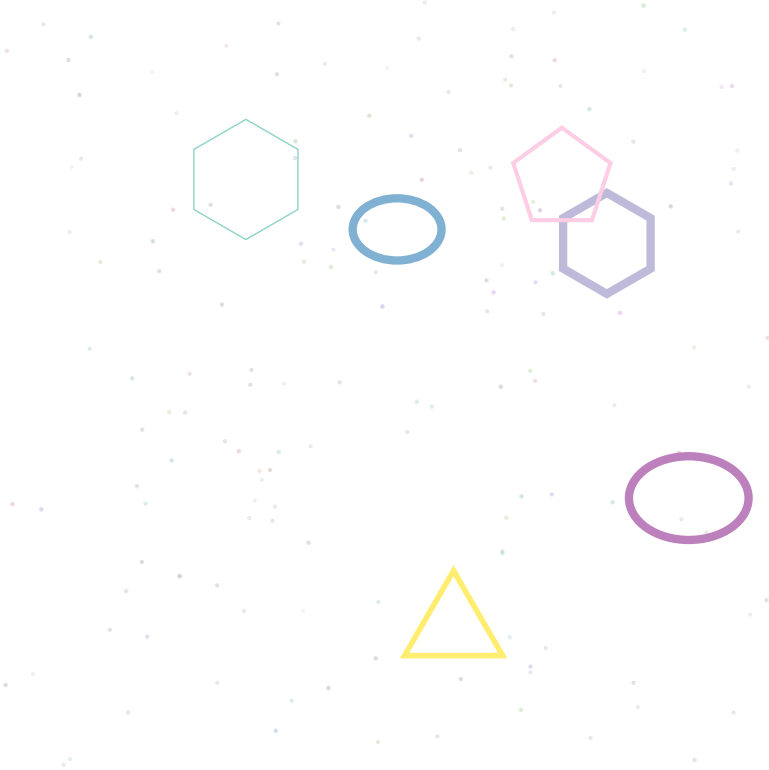[{"shape": "hexagon", "thickness": 0.5, "radius": 0.39, "center": [0.319, 0.767]}, {"shape": "hexagon", "thickness": 3, "radius": 0.33, "center": [0.788, 0.684]}, {"shape": "oval", "thickness": 3, "radius": 0.29, "center": [0.516, 0.702]}, {"shape": "pentagon", "thickness": 1.5, "radius": 0.33, "center": [0.73, 0.768]}, {"shape": "oval", "thickness": 3, "radius": 0.39, "center": [0.895, 0.353]}, {"shape": "triangle", "thickness": 2, "radius": 0.37, "center": [0.589, 0.185]}]